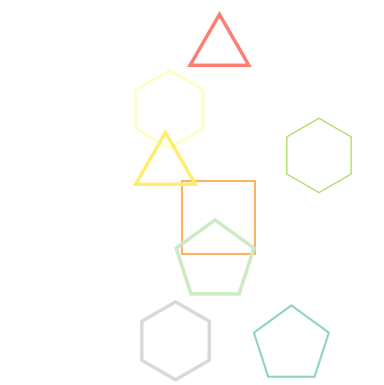[{"shape": "pentagon", "thickness": 1.5, "radius": 0.51, "center": [0.757, 0.104]}, {"shape": "hexagon", "thickness": 1.5, "radius": 0.5, "center": [0.44, 0.716]}, {"shape": "triangle", "thickness": 2.5, "radius": 0.44, "center": [0.57, 0.875]}, {"shape": "square", "thickness": 1.5, "radius": 0.48, "center": [0.568, 0.434]}, {"shape": "hexagon", "thickness": 1, "radius": 0.48, "center": [0.828, 0.596]}, {"shape": "hexagon", "thickness": 2.5, "radius": 0.51, "center": [0.456, 0.115]}, {"shape": "pentagon", "thickness": 2.5, "radius": 0.53, "center": [0.559, 0.323]}, {"shape": "triangle", "thickness": 2.5, "radius": 0.45, "center": [0.43, 0.566]}]